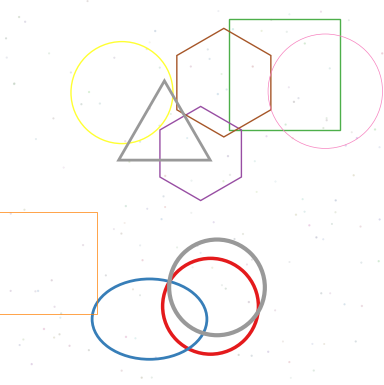[{"shape": "circle", "thickness": 2.5, "radius": 0.62, "center": [0.547, 0.205]}, {"shape": "oval", "thickness": 2, "radius": 0.75, "center": [0.388, 0.171]}, {"shape": "square", "thickness": 1, "radius": 0.72, "center": [0.738, 0.806]}, {"shape": "hexagon", "thickness": 1, "radius": 0.61, "center": [0.521, 0.601]}, {"shape": "square", "thickness": 0.5, "radius": 0.66, "center": [0.121, 0.318]}, {"shape": "circle", "thickness": 1, "radius": 0.66, "center": [0.317, 0.759]}, {"shape": "hexagon", "thickness": 1, "radius": 0.71, "center": [0.581, 0.785]}, {"shape": "circle", "thickness": 0.5, "radius": 0.74, "center": [0.845, 0.763]}, {"shape": "triangle", "thickness": 2, "radius": 0.69, "center": [0.427, 0.653]}, {"shape": "circle", "thickness": 3, "radius": 0.62, "center": [0.564, 0.254]}]